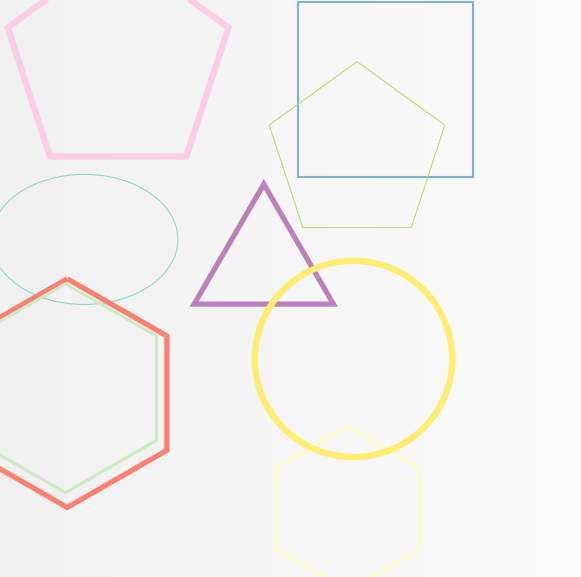[{"shape": "oval", "thickness": 0.5, "radius": 0.8, "center": [0.145, 0.585]}, {"shape": "hexagon", "thickness": 1, "radius": 0.71, "center": [0.599, 0.119]}, {"shape": "hexagon", "thickness": 2.5, "radius": 0.99, "center": [0.116, 0.318]}, {"shape": "square", "thickness": 1, "radius": 0.76, "center": [0.663, 0.844]}, {"shape": "pentagon", "thickness": 0.5, "radius": 0.79, "center": [0.614, 0.734]}, {"shape": "pentagon", "thickness": 3, "radius": 1.0, "center": [0.203, 0.89]}, {"shape": "triangle", "thickness": 2.5, "radius": 0.69, "center": [0.454, 0.542]}, {"shape": "hexagon", "thickness": 1.5, "radius": 0.9, "center": [0.113, 0.327]}, {"shape": "circle", "thickness": 3, "radius": 0.85, "center": [0.608, 0.378]}]